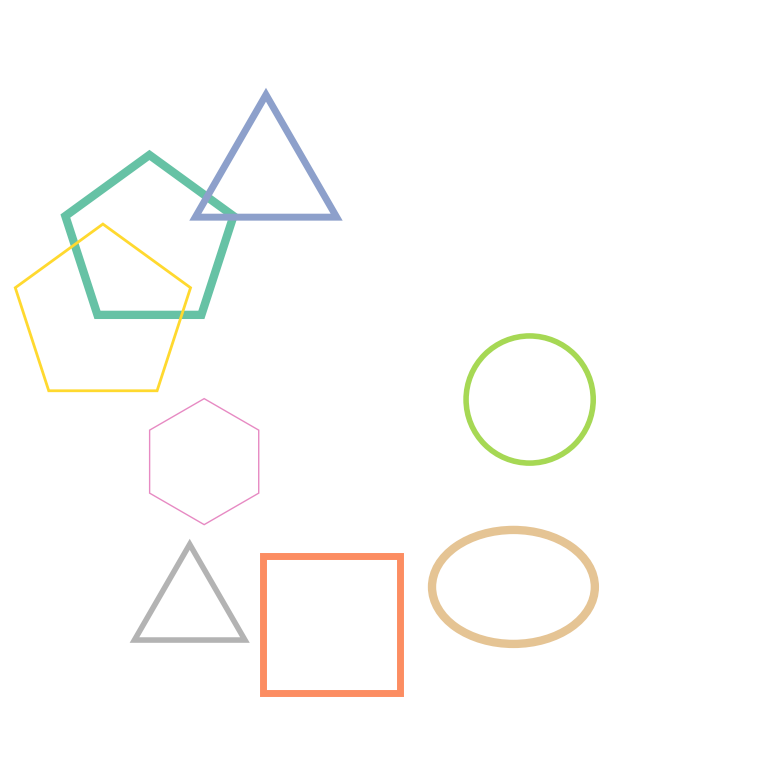[{"shape": "pentagon", "thickness": 3, "radius": 0.57, "center": [0.194, 0.684]}, {"shape": "square", "thickness": 2.5, "radius": 0.45, "center": [0.43, 0.189]}, {"shape": "triangle", "thickness": 2.5, "radius": 0.53, "center": [0.345, 0.771]}, {"shape": "hexagon", "thickness": 0.5, "radius": 0.41, "center": [0.265, 0.4]}, {"shape": "circle", "thickness": 2, "radius": 0.41, "center": [0.688, 0.481]}, {"shape": "pentagon", "thickness": 1, "radius": 0.6, "center": [0.134, 0.589]}, {"shape": "oval", "thickness": 3, "radius": 0.53, "center": [0.667, 0.238]}, {"shape": "triangle", "thickness": 2, "radius": 0.41, "center": [0.246, 0.21]}]